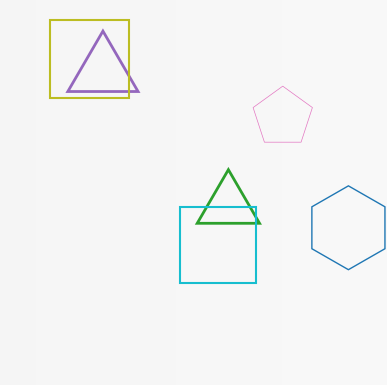[{"shape": "hexagon", "thickness": 1, "radius": 0.54, "center": [0.899, 0.408]}, {"shape": "triangle", "thickness": 2, "radius": 0.46, "center": [0.589, 0.466]}, {"shape": "triangle", "thickness": 2, "radius": 0.52, "center": [0.266, 0.815]}, {"shape": "pentagon", "thickness": 0.5, "radius": 0.4, "center": [0.73, 0.696]}, {"shape": "square", "thickness": 1.5, "radius": 0.51, "center": [0.232, 0.846]}, {"shape": "square", "thickness": 1.5, "radius": 0.49, "center": [0.563, 0.363]}]